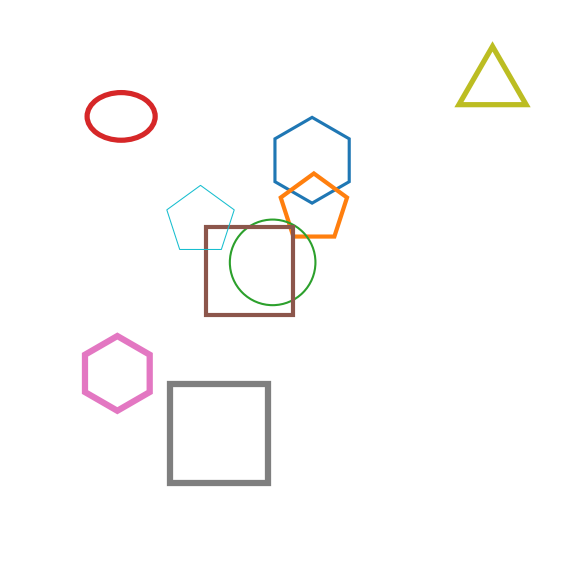[{"shape": "hexagon", "thickness": 1.5, "radius": 0.37, "center": [0.54, 0.722]}, {"shape": "pentagon", "thickness": 2, "radius": 0.3, "center": [0.544, 0.638]}, {"shape": "circle", "thickness": 1, "radius": 0.37, "center": [0.472, 0.545]}, {"shape": "oval", "thickness": 2.5, "radius": 0.29, "center": [0.21, 0.798]}, {"shape": "square", "thickness": 2, "radius": 0.38, "center": [0.432, 0.53]}, {"shape": "hexagon", "thickness": 3, "radius": 0.32, "center": [0.203, 0.353]}, {"shape": "square", "thickness": 3, "radius": 0.43, "center": [0.379, 0.248]}, {"shape": "triangle", "thickness": 2.5, "radius": 0.34, "center": [0.853, 0.852]}, {"shape": "pentagon", "thickness": 0.5, "radius": 0.31, "center": [0.347, 0.617]}]